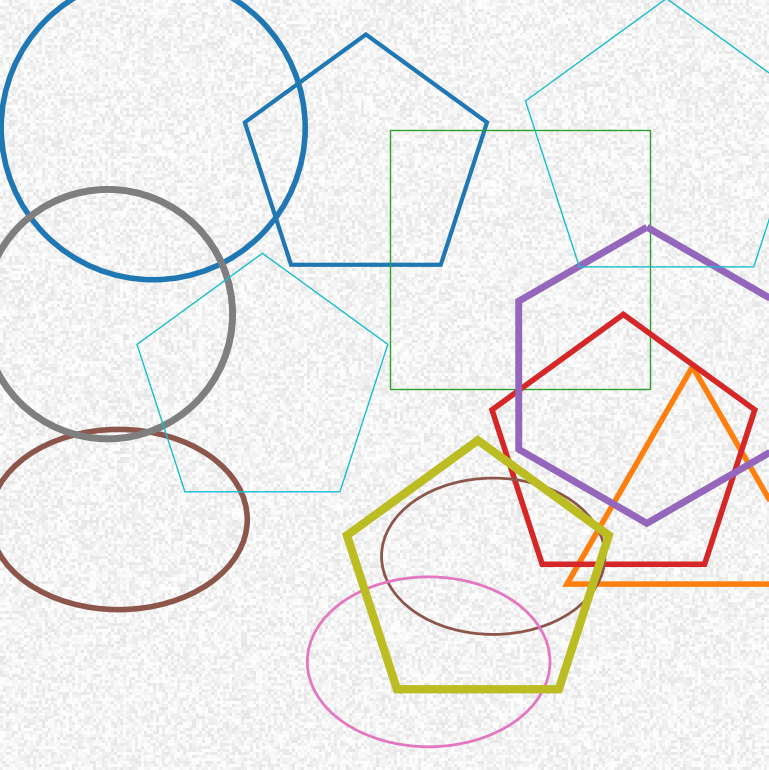[{"shape": "pentagon", "thickness": 1.5, "radius": 0.83, "center": [0.475, 0.79]}, {"shape": "circle", "thickness": 2, "radius": 0.99, "center": [0.199, 0.834]}, {"shape": "triangle", "thickness": 2, "radius": 0.94, "center": [0.899, 0.336]}, {"shape": "square", "thickness": 0.5, "radius": 0.84, "center": [0.675, 0.663]}, {"shape": "pentagon", "thickness": 2, "radius": 0.9, "center": [0.81, 0.412]}, {"shape": "hexagon", "thickness": 2.5, "radius": 0.96, "center": [0.84, 0.513]}, {"shape": "oval", "thickness": 1, "radius": 0.73, "center": [0.641, 0.278]}, {"shape": "oval", "thickness": 2, "radius": 0.84, "center": [0.154, 0.325]}, {"shape": "oval", "thickness": 1, "radius": 0.79, "center": [0.557, 0.141]}, {"shape": "circle", "thickness": 2.5, "radius": 0.81, "center": [0.14, 0.592]}, {"shape": "pentagon", "thickness": 3, "radius": 0.89, "center": [0.621, 0.249]}, {"shape": "pentagon", "thickness": 0.5, "radius": 0.86, "center": [0.341, 0.5]}, {"shape": "pentagon", "thickness": 0.5, "radius": 0.96, "center": [0.866, 0.809]}]